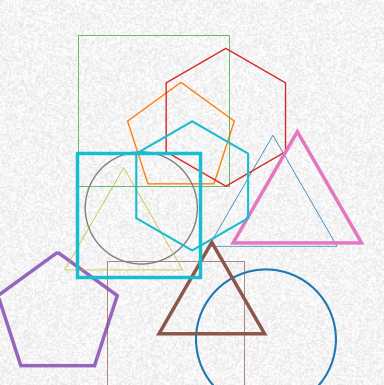[{"shape": "triangle", "thickness": 0.5, "radius": 0.96, "center": [0.709, 0.456]}, {"shape": "circle", "thickness": 1.5, "radius": 0.91, "center": [0.691, 0.118]}, {"shape": "pentagon", "thickness": 1, "radius": 0.73, "center": [0.47, 0.64]}, {"shape": "square", "thickness": 0.5, "radius": 0.98, "center": [0.398, 0.714]}, {"shape": "hexagon", "thickness": 1, "radius": 0.89, "center": [0.587, 0.695]}, {"shape": "pentagon", "thickness": 2.5, "radius": 0.81, "center": [0.15, 0.182]}, {"shape": "triangle", "thickness": 2.5, "radius": 0.79, "center": [0.55, 0.212]}, {"shape": "square", "thickness": 0.5, "radius": 0.89, "center": [0.456, 0.145]}, {"shape": "triangle", "thickness": 2.5, "radius": 0.96, "center": [0.772, 0.465]}, {"shape": "circle", "thickness": 1, "radius": 0.73, "center": [0.367, 0.46]}, {"shape": "triangle", "thickness": 0.5, "radius": 0.88, "center": [0.321, 0.387]}, {"shape": "hexagon", "thickness": 1.5, "radius": 0.84, "center": [0.499, 0.517]}, {"shape": "square", "thickness": 2.5, "radius": 0.8, "center": [0.36, 0.442]}]